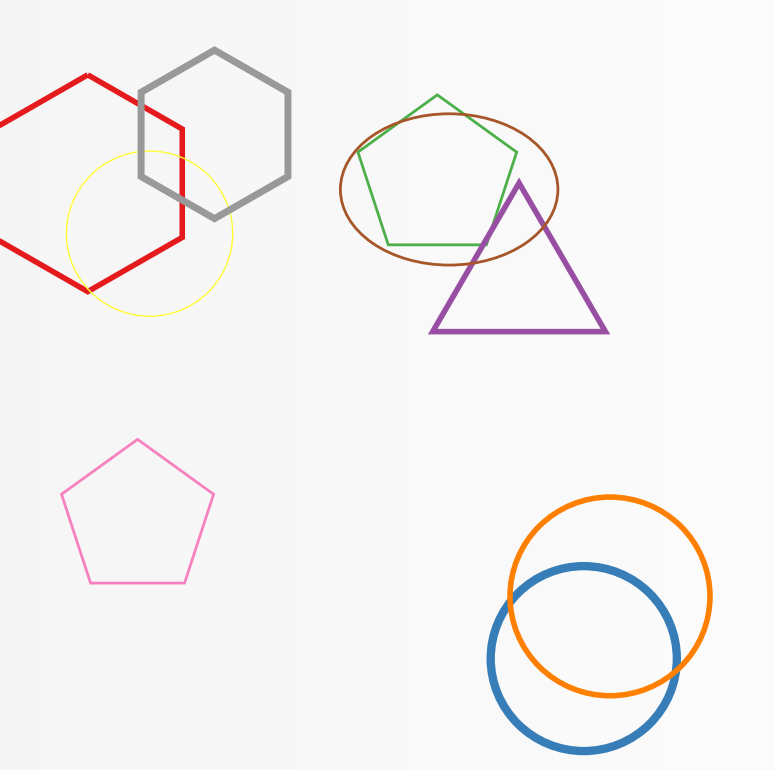[{"shape": "hexagon", "thickness": 2, "radius": 0.7, "center": [0.113, 0.762]}, {"shape": "circle", "thickness": 3, "radius": 0.6, "center": [0.753, 0.145]}, {"shape": "pentagon", "thickness": 1, "radius": 0.54, "center": [0.564, 0.769]}, {"shape": "triangle", "thickness": 2, "radius": 0.64, "center": [0.67, 0.634]}, {"shape": "circle", "thickness": 2, "radius": 0.65, "center": [0.787, 0.225]}, {"shape": "circle", "thickness": 0.5, "radius": 0.54, "center": [0.193, 0.697]}, {"shape": "oval", "thickness": 1, "radius": 0.7, "center": [0.58, 0.754]}, {"shape": "pentagon", "thickness": 1, "radius": 0.52, "center": [0.177, 0.326]}, {"shape": "hexagon", "thickness": 2.5, "radius": 0.55, "center": [0.277, 0.825]}]